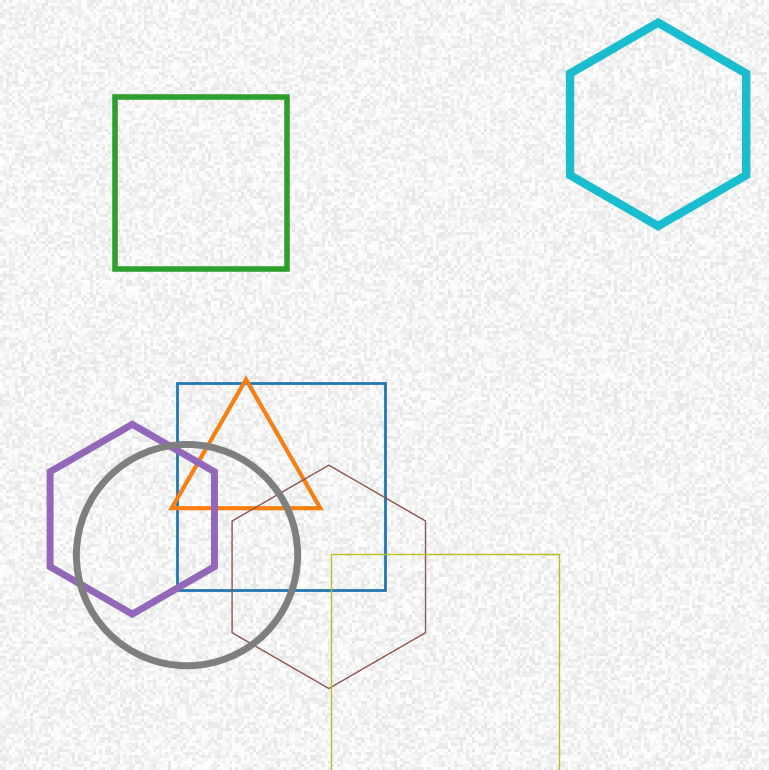[{"shape": "square", "thickness": 1, "radius": 0.67, "center": [0.365, 0.368]}, {"shape": "triangle", "thickness": 1.5, "radius": 0.56, "center": [0.319, 0.396]}, {"shape": "square", "thickness": 2, "radius": 0.56, "center": [0.261, 0.762]}, {"shape": "hexagon", "thickness": 2.5, "radius": 0.62, "center": [0.172, 0.326]}, {"shape": "hexagon", "thickness": 0.5, "radius": 0.73, "center": [0.427, 0.251]}, {"shape": "circle", "thickness": 2.5, "radius": 0.72, "center": [0.243, 0.279]}, {"shape": "square", "thickness": 0.5, "radius": 0.74, "center": [0.578, 0.132]}, {"shape": "hexagon", "thickness": 3, "radius": 0.66, "center": [0.855, 0.838]}]